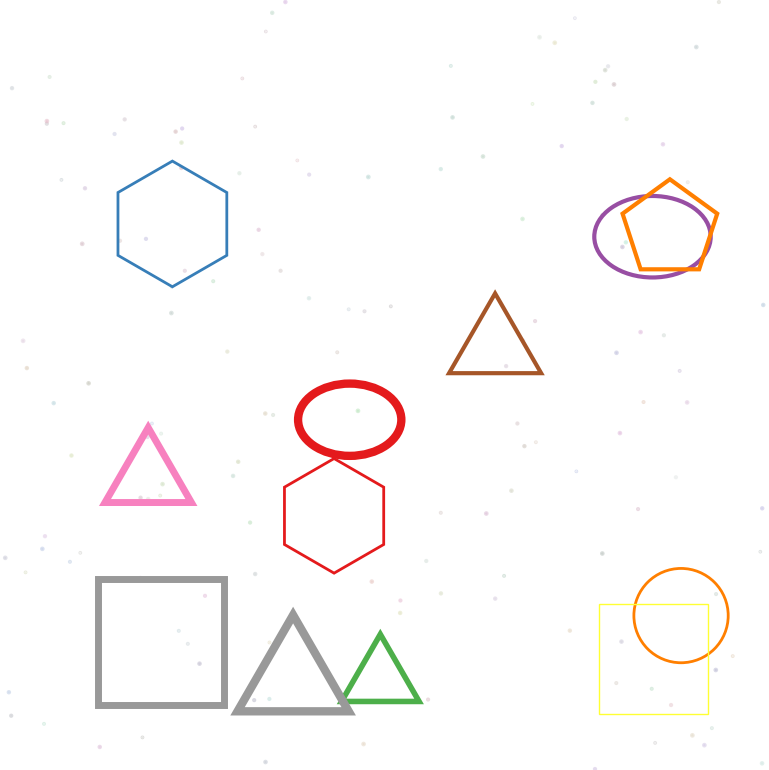[{"shape": "oval", "thickness": 3, "radius": 0.34, "center": [0.454, 0.455]}, {"shape": "hexagon", "thickness": 1, "radius": 0.37, "center": [0.434, 0.33]}, {"shape": "hexagon", "thickness": 1, "radius": 0.41, "center": [0.224, 0.709]}, {"shape": "triangle", "thickness": 2, "radius": 0.29, "center": [0.494, 0.118]}, {"shape": "oval", "thickness": 1.5, "radius": 0.38, "center": [0.847, 0.693]}, {"shape": "pentagon", "thickness": 1.5, "radius": 0.32, "center": [0.87, 0.703]}, {"shape": "circle", "thickness": 1, "radius": 0.31, "center": [0.884, 0.201]}, {"shape": "square", "thickness": 0.5, "radius": 0.36, "center": [0.849, 0.144]}, {"shape": "triangle", "thickness": 1.5, "radius": 0.35, "center": [0.643, 0.55]}, {"shape": "triangle", "thickness": 2.5, "radius": 0.32, "center": [0.192, 0.38]}, {"shape": "triangle", "thickness": 3, "radius": 0.42, "center": [0.381, 0.118]}, {"shape": "square", "thickness": 2.5, "radius": 0.41, "center": [0.209, 0.166]}]